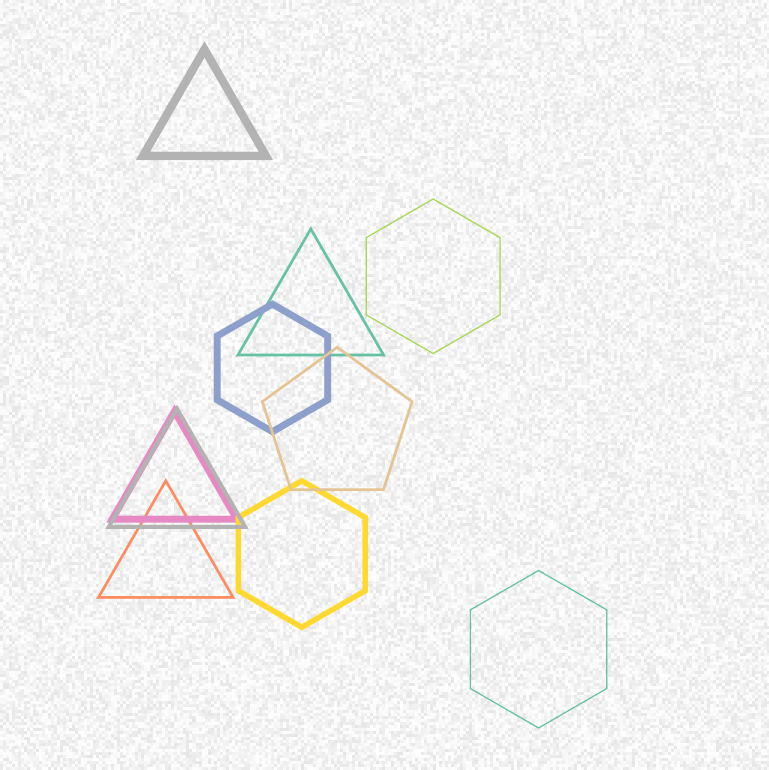[{"shape": "triangle", "thickness": 1, "radius": 0.55, "center": [0.404, 0.594]}, {"shape": "hexagon", "thickness": 0.5, "radius": 0.51, "center": [0.699, 0.157]}, {"shape": "triangle", "thickness": 1, "radius": 0.5, "center": [0.215, 0.275]}, {"shape": "hexagon", "thickness": 2.5, "radius": 0.41, "center": [0.354, 0.522]}, {"shape": "triangle", "thickness": 2.5, "radius": 0.47, "center": [0.227, 0.372]}, {"shape": "hexagon", "thickness": 0.5, "radius": 0.5, "center": [0.563, 0.641]}, {"shape": "hexagon", "thickness": 2, "radius": 0.48, "center": [0.392, 0.28]}, {"shape": "pentagon", "thickness": 1, "radius": 0.51, "center": [0.438, 0.447]}, {"shape": "triangle", "thickness": 1.5, "radius": 0.51, "center": [0.23, 0.367]}, {"shape": "triangle", "thickness": 3, "radius": 0.46, "center": [0.266, 0.844]}]